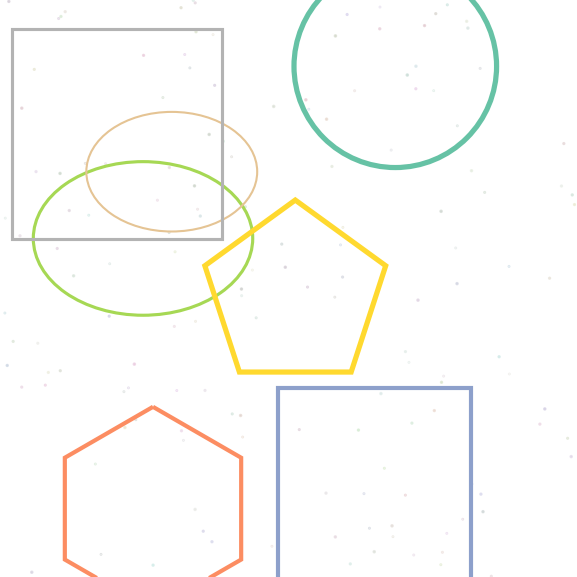[{"shape": "circle", "thickness": 2.5, "radius": 0.88, "center": [0.684, 0.884]}, {"shape": "hexagon", "thickness": 2, "radius": 0.88, "center": [0.265, 0.118]}, {"shape": "square", "thickness": 2, "radius": 0.84, "center": [0.649, 0.159]}, {"shape": "oval", "thickness": 1.5, "radius": 0.95, "center": [0.248, 0.586]}, {"shape": "pentagon", "thickness": 2.5, "radius": 0.82, "center": [0.511, 0.488]}, {"shape": "oval", "thickness": 1, "radius": 0.74, "center": [0.297, 0.702]}, {"shape": "square", "thickness": 1.5, "radius": 0.91, "center": [0.202, 0.768]}]